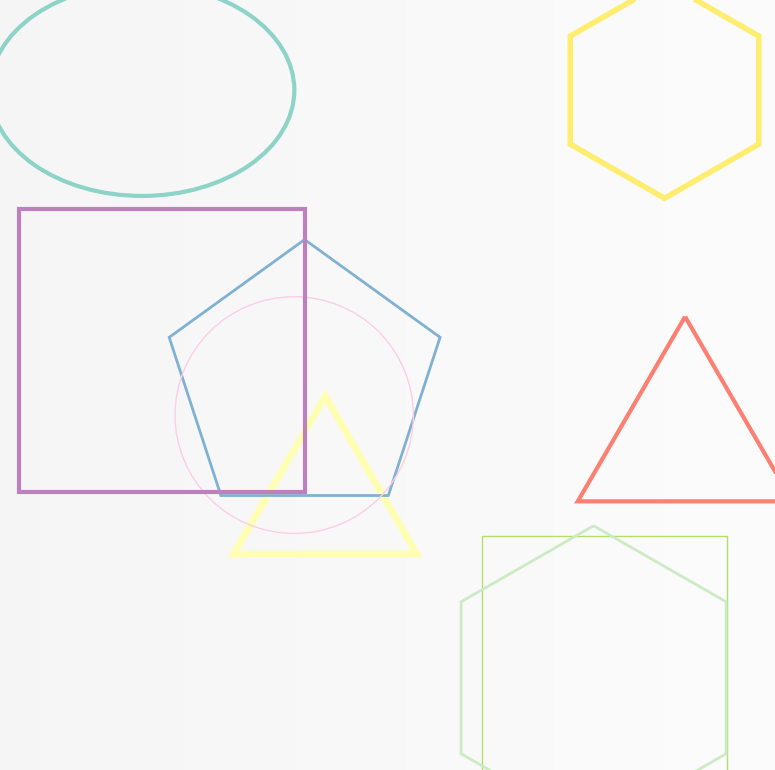[{"shape": "oval", "thickness": 1.5, "radius": 0.98, "center": [0.183, 0.883]}, {"shape": "triangle", "thickness": 2.5, "radius": 0.68, "center": [0.42, 0.349]}, {"shape": "triangle", "thickness": 1.5, "radius": 0.8, "center": [0.884, 0.429]}, {"shape": "pentagon", "thickness": 1, "radius": 0.92, "center": [0.393, 0.505]}, {"shape": "square", "thickness": 0.5, "radius": 0.79, "center": [0.78, 0.145]}, {"shape": "circle", "thickness": 0.5, "radius": 0.77, "center": [0.38, 0.461]}, {"shape": "square", "thickness": 1.5, "radius": 0.92, "center": [0.209, 0.545]}, {"shape": "hexagon", "thickness": 1, "radius": 0.99, "center": [0.766, 0.12]}, {"shape": "hexagon", "thickness": 2, "radius": 0.7, "center": [0.857, 0.883]}]